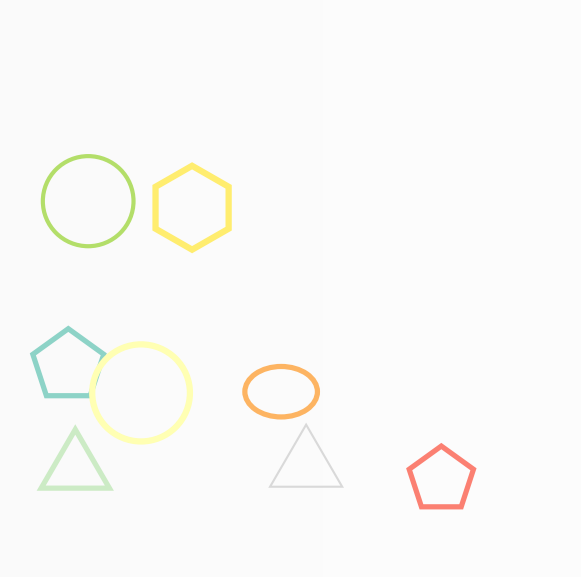[{"shape": "pentagon", "thickness": 2.5, "radius": 0.32, "center": [0.118, 0.366]}, {"shape": "circle", "thickness": 3, "radius": 0.42, "center": [0.243, 0.319]}, {"shape": "pentagon", "thickness": 2.5, "radius": 0.29, "center": [0.759, 0.169]}, {"shape": "oval", "thickness": 2.5, "radius": 0.31, "center": [0.484, 0.321]}, {"shape": "circle", "thickness": 2, "radius": 0.39, "center": [0.152, 0.651]}, {"shape": "triangle", "thickness": 1, "radius": 0.36, "center": [0.527, 0.192]}, {"shape": "triangle", "thickness": 2.5, "radius": 0.34, "center": [0.13, 0.188]}, {"shape": "hexagon", "thickness": 3, "radius": 0.36, "center": [0.33, 0.639]}]